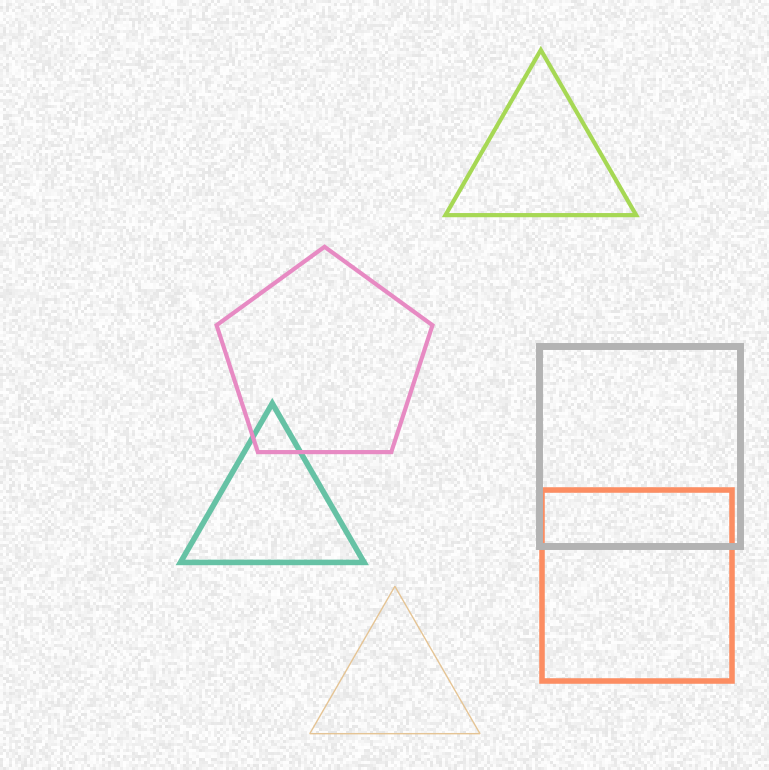[{"shape": "triangle", "thickness": 2, "radius": 0.69, "center": [0.354, 0.338]}, {"shape": "square", "thickness": 2, "radius": 0.62, "center": [0.827, 0.239]}, {"shape": "pentagon", "thickness": 1.5, "radius": 0.74, "center": [0.421, 0.532]}, {"shape": "triangle", "thickness": 1.5, "radius": 0.72, "center": [0.702, 0.792]}, {"shape": "triangle", "thickness": 0.5, "radius": 0.64, "center": [0.513, 0.111]}, {"shape": "square", "thickness": 2.5, "radius": 0.65, "center": [0.831, 0.421]}]